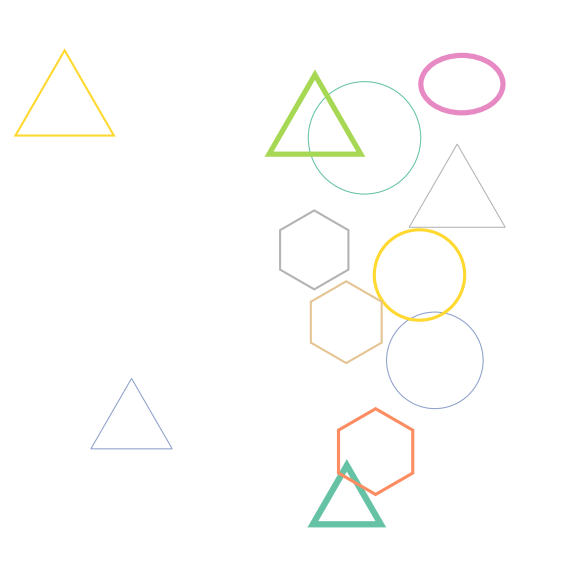[{"shape": "triangle", "thickness": 3, "radius": 0.34, "center": [0.601, 0.125]}, {"shape": "circle", "thickness": 0.5, "radius": 0.49, "center": [0.631, 0.76]}, {"shape": "hexagon", "thickness": 1.5, "radius": 0.37, "center": [0.65, 0.217]}, {"shape": "triangle", "thickness": 0.5, "radius": 0.41, "center": [0.228, 0.263]}, {"shape": "circle", "thickness": 0.5, "radius": 0.42, "center": [0.753, 0.375]}, {"shape": "oval", "thickness": 2.5, "radius": 0.36, "center": [0.8, 0.854]}, {"shape": "triangle", "thickness": 2.5, "radius": 0.46, "center": [0.545, 0.778]}, {"shape": "triangle", "thickness": 1, "radius": 0.49, "center": [0.112, 0.814]}, {"shape": "circle", "thickness": 1.5, "radius": 0.39, "center": [0.726, 0.523]}, {"shape": "hexagon", "thickness": 1, "radius": 0.35, "center": [0.6, 0.441]}, {"shape": "hexagon", "thickness": 1, "radius": 0.34, "center": [0.544, 0.566]}, {"shape": "triangle", "thickness": 0.5, "radius": 0.48, "center": [0.792, 0.654]}]